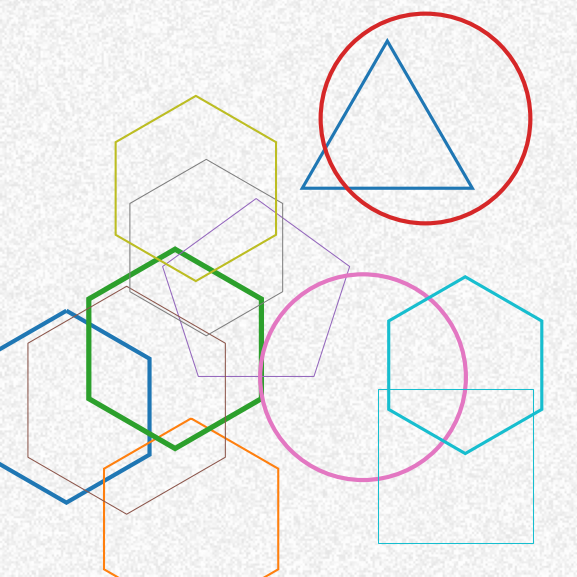[{"shape": "triangle", "thickness": 1.5, "radius": 0.85, "center": [0.671, 0.758]}, {"shape": "hexagon", "thickness": 2, "radius": 0.83, "center": [0.115, 0.295]}, {"shape": "hexagon", "thickness": 1, "radius": 0.87, "center": [0.331, 0.1]}, {"shape": "hexagon", "thickness": 2.5, "radius": 0.86, "center": [0.303, 0.395]}, {"shape": "circle", "thickness": 2, "radius": 0.91, "center": [0.737, 0.794]}, {"shape": "pentagon", "thickness": 0.5, "radius": 0.85, "center": [0.444, 0.485]}, {"shape": "hexagon", "thickness": 0.5, "radius": 0.99, "center": [0.219, 0.306]}, {"shape": "circle", "thickness": 2, "radius": 0.89, "center": [0.629, 0.346]}, {"shape": "hexagon", "thickness": 0.5, "radius": 0.76, "center": [0.357, 0.57]}, {"shape": "hexagon", "thickness": 1, "radius": 0.8, "center": [0.339, 0.673]}, {"shape": "square", "thickness": 0.5, "radius": 0.67, "center": [0.789, 0.192]}, {"shape": "hexagon", "thickness": 1.5, "radius": 0.77, "center": [0.806, 0.367]}]